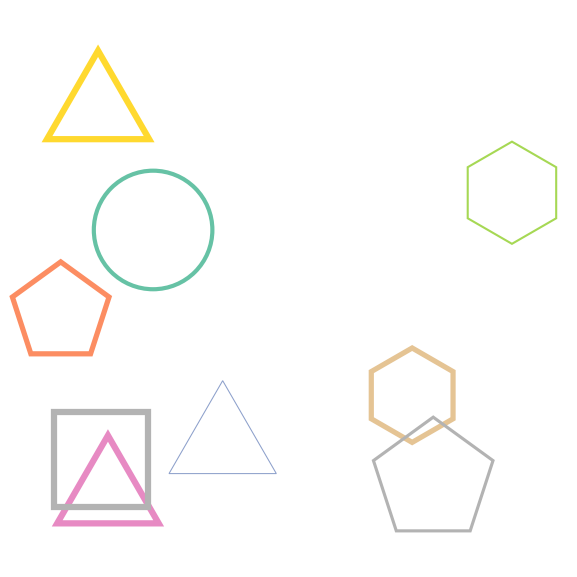[{"shape": "circle", "thickness": 2, "radius": 0.51, "center": [0.265, 0.601]}, {"shape": "pentagon", "thickness": 2.5, "radius": 0.44, "center": [0.105, 0.458]}, {"shape": "triangle", "thickness": 0.5, "radius": 0.54, "center": [0.386, 0.233]}, {"shape": "triangle", "thickness": 3, "radius": 0.51, "center": [0.187, 0.144]}, {"shape": "hexagon", "thickness": 1, "radius": 0.44, "center": [0.886, 0.665]}, {"shape": "triangle", "thickness": 3, "radius": 0.51, "center": [0.17, 0.809]}, {"shape": "hexagon", "thickness": 2.5, "radius": 0.41, "center": [0.714, 0.315]}, {"shape": "pentagon", "thickness": 1.5, "radius": 0.54, "center": [0.75, 0.168]}, {"shape": "square", "thickness": 3, "radius": 0.41, "center": [0.175, 0.203]}]